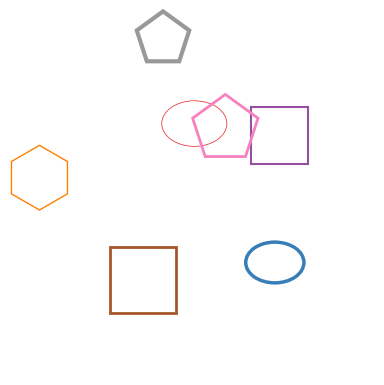[{"shape": "oval", "thickness": 0.5, "radius": 0.42, "center": [0.505, 0.679]}, {"shape": "oval", "thickness": 2.5, "radius": 0.38, "center": [0.714, 0.318]}, {"shape": "square", "thickness": 1.5, "radius": 0.37, "center": [0.727, 0.648]}, {"shape": "hexagon", "thickness": 1, "radius": 0.42, "center": [0.103, 0.538]}, {"shape": "square", "thickness": 2, "radius": 0.43, "center": [0.37, 0.274]}, {"shape": "pentagon", "thickness": 2, "radius": 0.45, "center": [0.585, 0.665]}, {"shape": "pentagon", "thickness": 3, "radius": 0.36, "center": [0.423, 0.899]}]